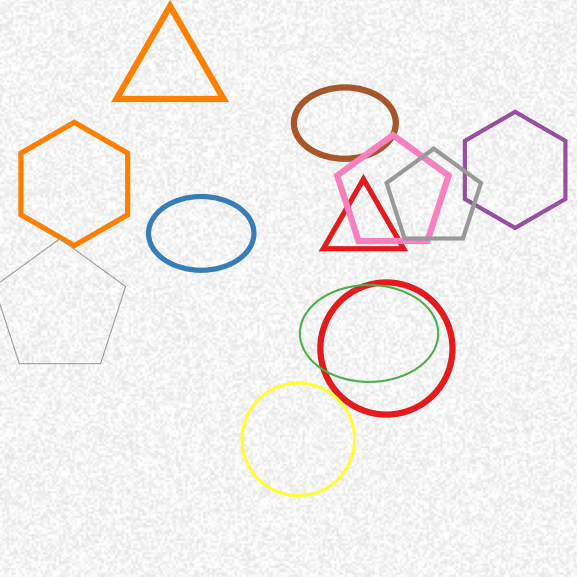[{"shape": "circle", "thickness": 3, "radius": 0.57, "center": [0.669, 0.396]}, {"shape": "triangle", "thickness": 2.5, "radius": 0.4, "center": [0.629, 0.609]}, {"shape": "oval", "thickness": 2.5, "radius": 0.46, "center": [0.348, 0.595]}, {"shape": "oval", "thickness": 1, "radius": 0.6, "center": [0.639, 0.422]}, {"shape": "hexagon", "thickness": 2, "radius": 0.5, "center": [0.892, 0.705]}, {"shape": "hexagon", "thickness": 2.5, "radius": 0.53, "center": [0.129, 0.681]}, {"shape": "triangle", "thickness": 3, "radius": 0.54, "center": [0.295, 0.881]}, {"shape": "circle", "thickness": 1.5, "radius": 0.49, "center": [0.517, 0.238]}, {"shape": "oval", "thickness": 3, "radius": 0.44, "center": [0.597, 0.786]}, {"shape": "pentagon", "thickness": 3, "radius": 0.51, "center": [0.68, 0.664]}, {"shape": "pentagon", "thickness": 0.5, "radius": 0.6, "center": [0.104, 0.466]}, {"shape": "pentagon", "thickness": 2, "radius": 0.43, "center": [0.751, 0.656]}]